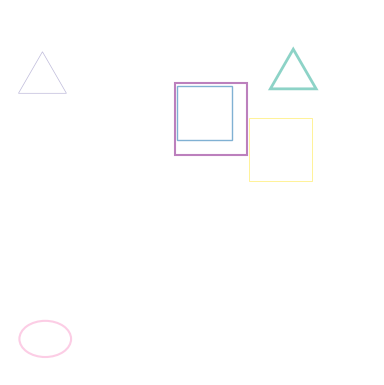[{"shape": "triangle", "thickness": 2, "radius": 0.34, "center": [0.762, 0.804]}, {"shape": "triangle", "thickness": 0.5, "radius": 0.36, "center": [0.11, 0.794]}, {"shape": "square", "thickness": 1, "radius": 0.36, "center": [0.532, 0.707]}, {"shape": "oval", "thickness": 1.5, "radius": 0.34, "center": [0.118, 0.12]}, {"shape": "square", "thickness": 1.5, "radius": 0.47, "center": [0.549, 0.691]}, {"shape": "square", "thickness": 0.5, "radius": 0.41, "center": [0.728, 0.612]}]